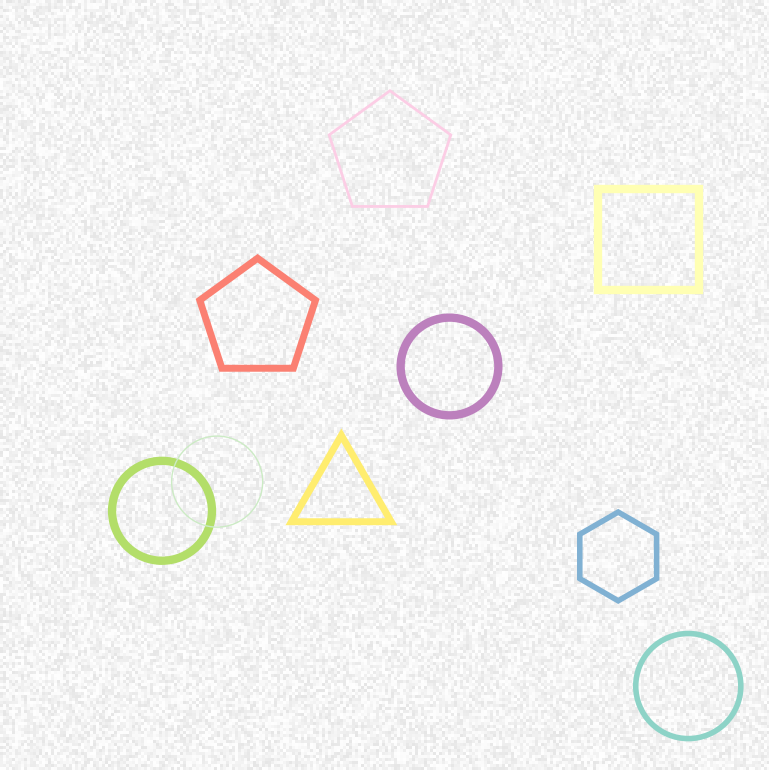[{"shape": "circle", "thickness": 2, "radius": 0.34, "center": [0.894, 0.109]}, {"shape": "square", "thickness": 3, "radius": 0.33, "center": [0.842, 0.689]}, {"shape": "pentagon", "thickness": 2.5, "radius": 0.39, "center": [0.335, 0.586]}, {"shape": "hexagon", "thickness": 2, "radius": 0.29, "center": [0.803, 0.277]}, {"shape": "circle", "thickness": 3, "radius": 0.32, "center": [0.21, 0.337]}, {"shape": "pentagon", "thickness": 1, "radius": 0.42, "center": [0.506, 0.799]}, {"shape": "circle", "thickness": 3, "radius": 0.32, "center": [0.584, 0.524]}, {"shape": "circle", "thickness": 0.5, "radius": 0.3, "center": [0.282, 0.375]}, {"shape": "triangle", "thickness": 2.5, "radius": 0.37, "center": [0.443, 0.36]}]